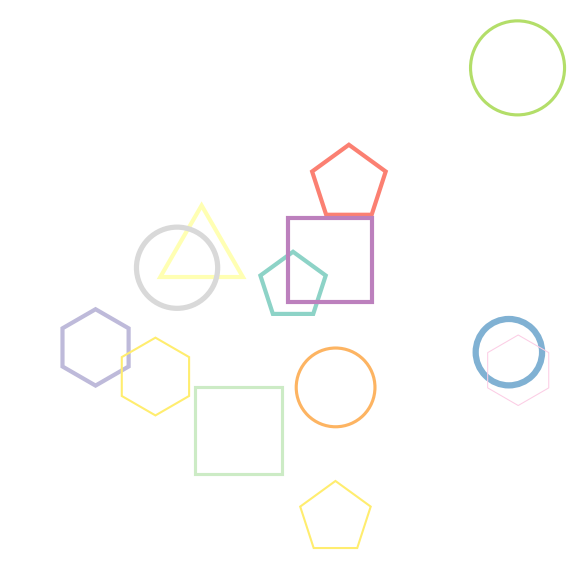[{"shape": "pentagon", "thickness": 2, "radius": 0.3, "center": [0.507, 0.504]}, {"shape": "triangle", "thickness": 2, "radius": 0.41, "center": [0.349, 0.561]}, {"shape": "hexagon", "thickness": 2, "radius": 0.33, "center": [0.165, 0.398]}, {"shape": "pentagon", "thickness": 2, "radius": 0.34, "center": [0.604, 0.681]}, {"shape": "circle", "thickness": 3, "radius": 0.29, "center": [0.881, 0.389]}, {"shape": "circle", "thickness": 1.5, "radius": 0.34, "center": [0.581, 0.328]}, {"shape": "circle", "thickness": 1.5, "radius": 0.41, "center": [0.896, 0.882]}, {"shape": "hexagon", "thickness": 0.5, "radius": 0.31, "center": [0.897, 0.358]}, {"shape": "circle", "thickness": 2.5, "radius": 0.35, "center": [0.307, 0.536]}, {"shape": "square", "thickness": 2, "radius": 0.37, "center": [0.572, 0.549]}, {"shape": "square", "thickness": 1.5, "radius": 0.38, "center": [0.412, 0.253]}, {"shape": "pentagon", "thickness": 1, "radius": 0.32, "center": [0.581, 0.102]}, {"shape": "hexagon", "thickness": 1, "radius": 0.34, "center": [0.269, 0.347]}]